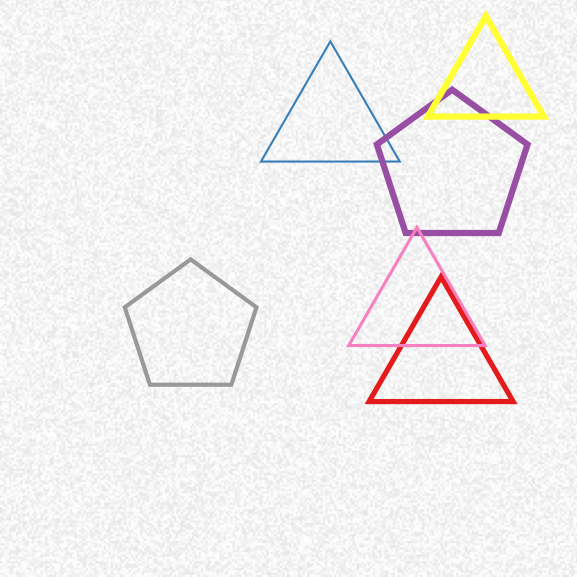[{"shape": "triangle", "thickness": 2.5, "radius": 0.72, "center": [0.764, 0.376]}, {"shape": "triangle", "thickness": 1, "radius": 0.69, "center": [0.572, 0.789]}, {"shape": "pentagon", "thickness": 3, "radius": 0.69, "center": [0.783, 0.707]}, {"shape": "triangle", "thickness": 3, "radius": 0.58, "center": [0.841, 0.855]}, {"shape": "triangle", "thickness": 1.5, "radius": 0.68, "center": [0.722, 0.469]}, {"shape": "pentagon", "thickness": 2, "radius": 0.6, "center": [0.33, 0.43]}]